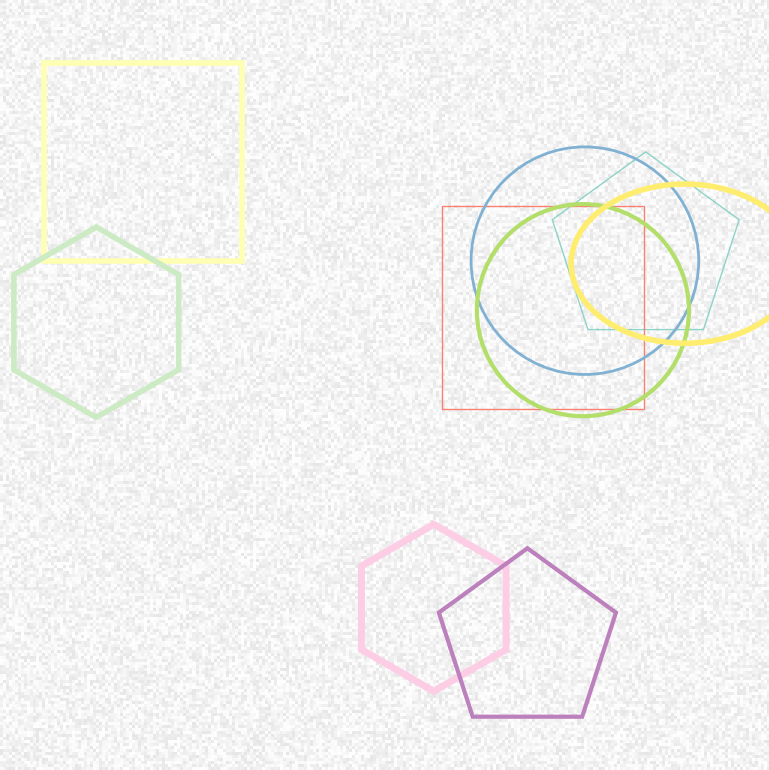[{"shape": "pentagon", "thickness": 0.5, "radius": 0.64, "center": [0.839, 0.675]}, {"shape": "square", "thickness": 2, "radius": 0.64, "center": [0.186, 0.789]}, {"shape": "square", "thickness": 0.5, "radius": 0.66, "center": [0.705, 0.601]}, {"shape": "circle", "thickness": 1, "radius": 0.74, "center": [0.76, 0.661]}, {"shape": "circle", "thickness": 1.5, "radius": 0.69, "center": [0.757, 0.597]}, {"shape": "hexagon", "thickness": 2.5, "radius": 0.54, "center": [0.563, 0.211]}, {"shape": "pentagon", "thickness": 1.5, "radius": 0.6, "center": [0.685, 0.167]}, {"shape": "hexagon", "thickness": 2, "radius": 0.62, "center": [0.125, 0.582]}, {"shape": "oval", "thickness": 2, "radius": 0.74, "center": [0.889, 0.658]}]